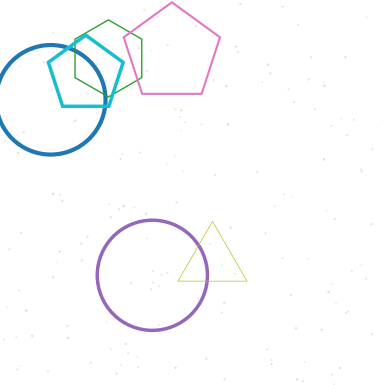[{"shape": "circle", "thickness": 3, "radius": 0.71, "center": [0.132, 0.741]}, {"shape": "hexagon", "thickness": 1, "radius": 0.5, "center": [0.282, 0.848]}, {"shape": "circle", "thickness": 2.5, "radius": 0.72, "center": [0.396, 0.285]}, {"shape": "pentagon", "thickness": 1.5, "radius": 0.66, "center": [0.446, 0.863]}, {"shape": "triangle", "thickness": 0.5, "radius": 0.52, "center": [0.552, 0.322]}, {"shape": "pentagon", "thickness": 2.5, "radius": 0.51, "center": [0.223, 0.806]}]